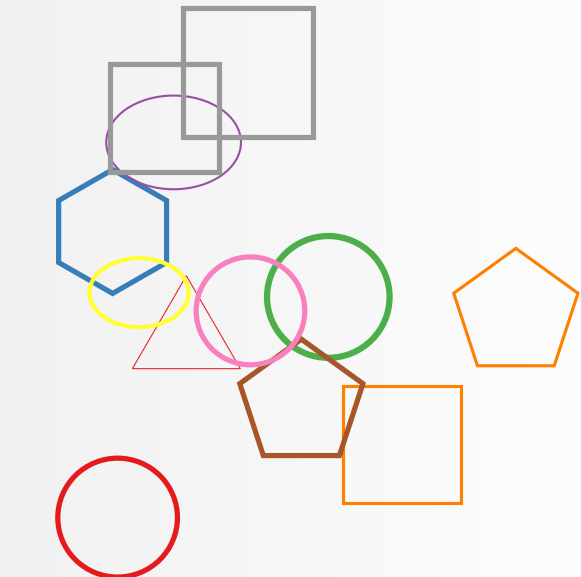[{"shape": "triangle", "thickness": 0.5, "radius": 0.54, "center": [0.321, 0.414]}, {"shape": "circle", "thickness": 2.5, "radius": 0.51, "center": [0.202, 0.103]}, {"shape": "hexagon", "thickness": 2.5, "radius": 0.54, "center": [0.194, 0.598]}, {"shape": "circle", "thickness": 3, "radius": 0.53, "center": [0.565, 0.485]}, {"shape": "oval", "thickness": 1, "radius": 0.58, "center": [0.299, 0.753]}, {"shape": "square", "thickness": 1.5, "radius": 0.51, "center": [0.691, 0.23]}, {"shape": "pentagon", "thickness": 1.5, "radius": 0.56, "center": [0.887, 0.457]}, {"shape": "oval", "thickness": 2, "radius": 0.43, "center": [0.239, 0.492]}, {"shape": "pentagon", "thickness": 2.5, "radius": 0.56, "center": [0.518, 0.3]}, {"shape": "circle", "thickness": 2.5, "radius": 0.47, "center": [0.431, 0.461]}, {"shape": "square", "thickness": 2.5, "radius": 0.56, "center": [0.427, 0.874]}, {"shape": "square", "thickness": 2.5, "radius": 0.47, "center": [0.283, 0.795]}]